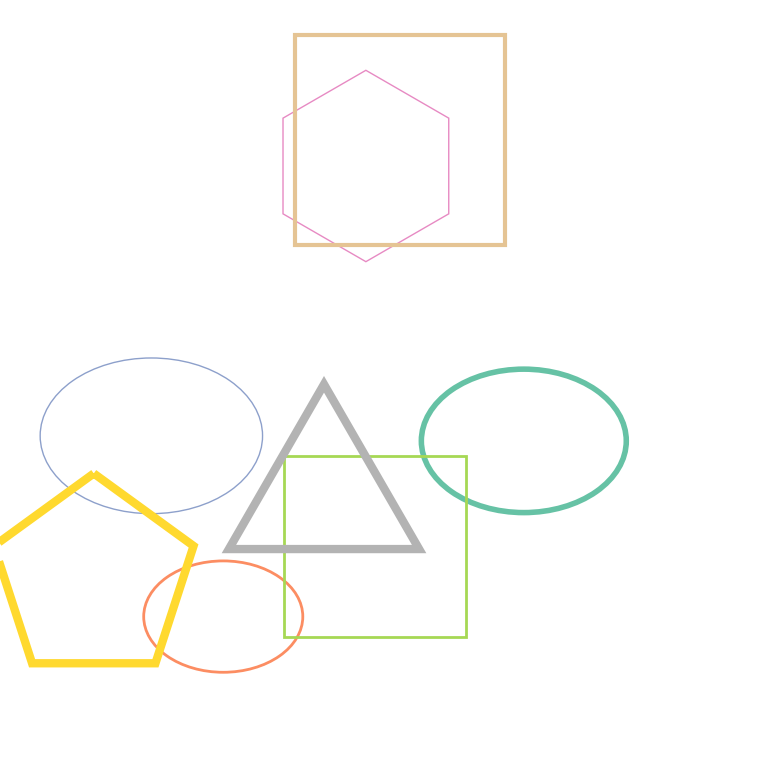[{"shape": "oval", "thickness": 2, "radius": 0.67, "center": [0.68, 0.427]}, {"shape": "oval", "thickness": 1, "radius": 0.52, "center": [0.29, 0.199]}, {"shape": "oval", "thickness": 0.5, "radius": 0.72, "center": [0.197, 0.434]}, {"shape": "hexagon", "thickness": 0.5, "radius": 0.62, "center": [0.475, 0.784]}, {"shape": "square", "thickness": 1, "radius": 0.59, "center": [0.487, 0.29]}, {"shape": "pentagon", "thickness": 3, "radius": 0.68, "center": [0.122, 0.249]}, {"shape": "square", "thickness": 1.5, "radius": 0.68, "center": [0.519, 0.818]}, {"shape": "triangle", "thickness": 3, "radius": 0.71, "center": [0.421, 0.358]}]